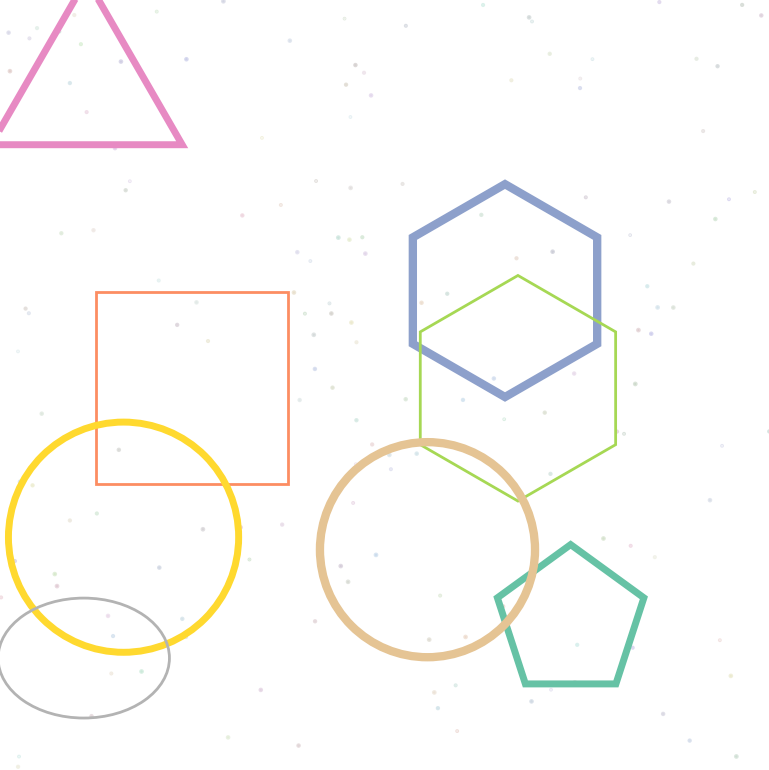[{"shape": "pentagon", "thickness": 2.5, "radius": 0.5, "center": [0.741, 0.193]}, {"shape": "square", "thickness": 1, "radius": 0.62, "center": [0.249, 0.496]}, {"shape": "hexagon", "thickness": 3, "radius": 0.69, "center": [0.656, 0.623]}, {"shape": "triangle", "thickness": 2.5, "radius": 0.72, "center": [0.113, 0.884]}, {"shape": "hexagon", "thickness": 1, "radius": 0.73, "center": [0.673, 0.496]}, {"shape": "circle", "thickness": 2.5, "radius": 0.75, "center": [0.16, 0.302]}, {"shape": "circle", "thickness": 3, "radius": 0.7, "center": [0.555, 0.286]}, {"shape": "oval", "thickness": 1, "radius": 0.56, "center": [0.109, 0.145]}]